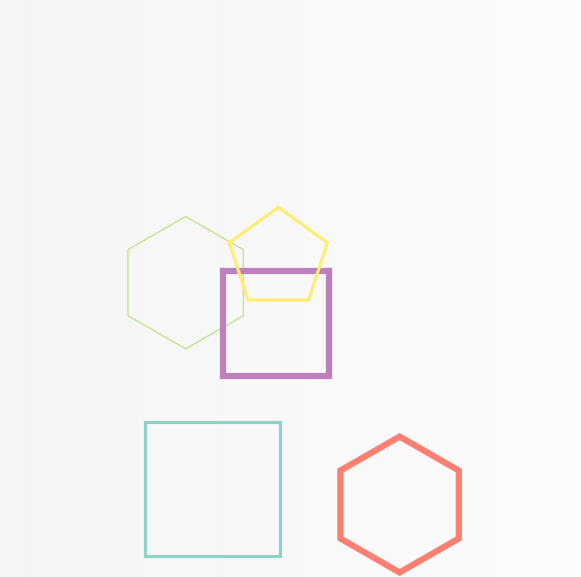[{"shape": "square", "thickness": 1.5, "radius": 0.58, "center": [0.366, 0.152]}, {"shape": "hexagon", "thickness": 3, "radius": 0.59, "center": [0.688, 0.126]}, {"shape": "hexagon", "thickness": 0.5, "radius": 0.57, "center": [0.319, 0.51]}, {"shape": "square", "thickness": 3, "radius": 0.46, "center": [0.475, 0.439]}, {"shape": "pentagon", "thickness": 1.5, "radius": 0.44, "center": [0.479, 0.551]}]